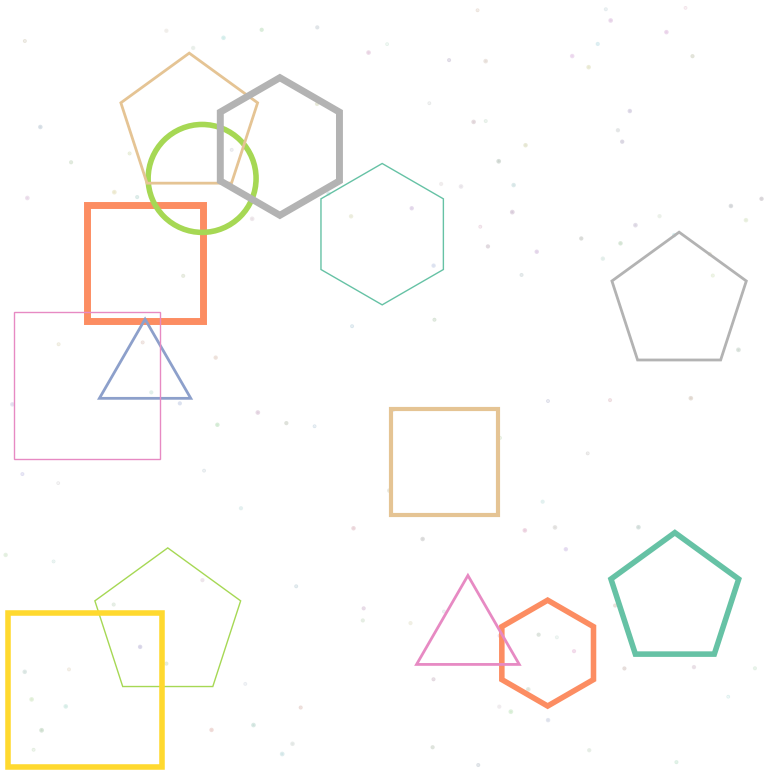[{"shape": "pentagon", "thickness": 2, "radius": 0.44, "center": [0.876, 0.221]}, {"shape": "hexagon", "thickness": 0.5, "radius": 0.46, "center": [0.496, 0.696]}, {"shape": "square", "thickness": 2.5, "radius": 0.38, "center": [0.188, 0.658]}, {"shape": "hexagon", "thickness": 2, "radius": 0.34, "center": [0.711, 0.152]}, {"shape": "triangle", "thickness": 1, "radius": 0.34, "center": [0.188, 0.517]}, {"shape": "square", "thickness": 0.5, "radius": 0.48, "center": [0.113, 0.499]}, {"shape": "triangle", "thickness": 1, "radius": 0.39, "center": [0.608, 0.176]}, {"shape": "circle", "thickness": 2, "radius": 0.35, "center": [0.262, 0.768]}, {"shape": "pentagon", "thickness": 0.5, "radius": 0.5, "center": [0.218, 0.189]}, {"shape": "square", "thickness": 2, "radius": 0.5, "center": [0.111, 0.104]}, {"shape": "square", "thickness": 1.5, "radius": 0.34, "center": [0.577, 0.4]}, {"shape": "pentagon", "thickness": 1, "radius": 0.47, "center": [0.246, 0.838]}, {"shape": "pentagon", "thickness": 1, "radius": 0.46, "center": [0.882, 0.607]}, {"shape": "hexagon", "thickness": 2.5, "radius": 0.45, "center": [0.363, 0.81]}]